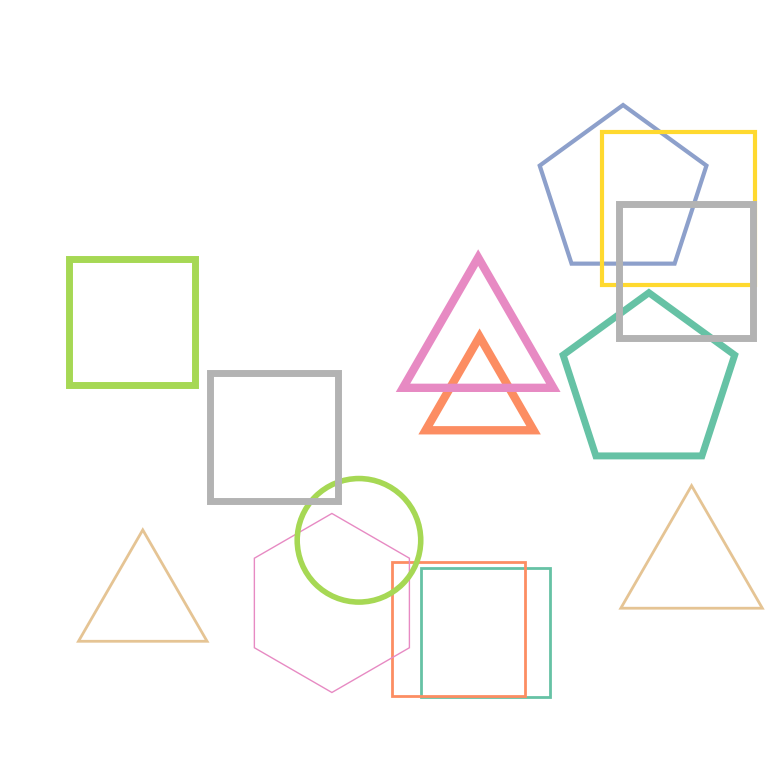[{"shape": "square", "thickness": 1, "radius": 0.42, "center": [0.631, 0.179]}, {"shape": "pentagon", "thickness": 2.5, "radius": 0.59, "center": [0.843, 0.503]}, {"shape": "square", "thickness": 1, "radius": 0.43, "center": [0.596, 0.183]}, {"shape": "triangle", "thickness": 3, "radius": 0.4, "center": [0.623, 0.482]}, {"shape": "pentagon", "thickness": 1.5, "radius": 0.57, "center": [0.809, 0.75]}, {"shape": "hexagon", "thickness": 0.5, "radius": 0.58, "center": [0.431, 0.217]}, {"shape": "triangle", "thickness": 3, "radius": 0.56, "center": [0.621, 0.553]}, {"shape": "circle", "thickness": 2, "radius": 0.4, "center": [0.466, 0.298]}, {"shape": "square", "thickness": 2.5, "radius": 0.41, "center": [0.171, 0.582]}, {"shape": "square", "thickness": 1.5, "radius": 0.49, "center": [0.881, 0.729]}, {"shape": "triangle", "thickness": 1, "radius": 0.53, "center": [0.898, 0.263]}, {"shape": "triangle", "thickness": 1, "radius": 0.48, "center": [0.185, 0.215]}, {"shape": "square", "thickness": 2.5, "radius": 0.42, "center": [0.355, 0.433]}, {"shape": "square", "thickness": 2.5, "radius": 0.44, "center": [0.891, 0.648]}]